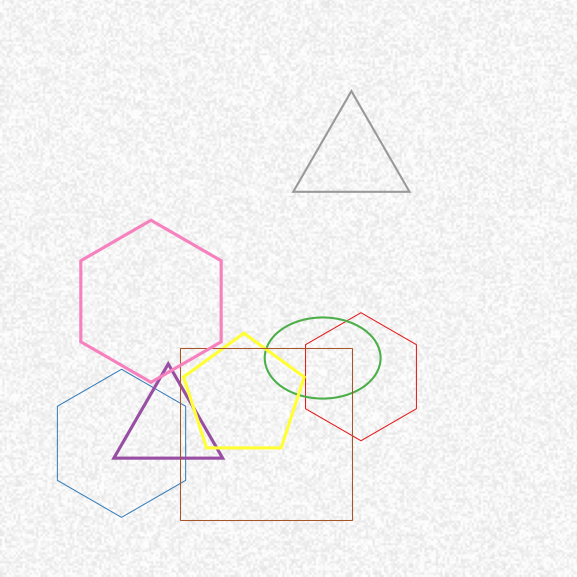[{"shape": "hexagon", "thickness": 0.5, "radius": 0.55, "center": [0.625, 0.347]}, {"shape": "hexagon", "thickness": 0.5, "radius": 0.64, "center": [0.21, 0.231]}, {"shape": "oval", "thickness": 1, "radius": 0.5, "center": [0.559, 0.379]}, {"shape": "triangle", "thickness": 1.5, "radius": 0.54, "center": [0.291, 0.26]}, {"shape": "pentagon", "thickness": 1.5, "radius": 0.55, "center": [0.422, 0.312]}, {"shape": "square", "thickness": 0.5, "radius": 0.74, "center": [0.461, 0.247]}, {"shape": "hexagon", "thickness": 1.5, "radius": 0.7, "center": [0.261, 0.477]}, {"shape": "triangle", "thickness": 1, "radius": 0.58, "center": [0.608, 0.725]}]